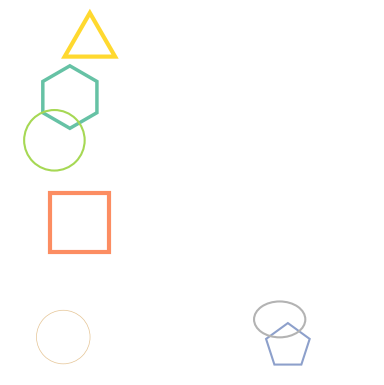[{"shape": "hexagon", "thickness": 2.5, "radius": 0.41, "center": [0.181, 0.748]}, {"shape": "square", "thickness": 3, "radius": 0.39, "center": [0.207, 0.422]}, {"shape": "pentagon", "thickness": 1.5, "radius": 0.3, "center": [0.748, 0.101]}, {"shape": "circle", "thickness": 1.5, "radius": 0.39, "center": [0.141, 0.636]}, {"shape": "triangle", "thickness": 3, "radius": 0.38, "center": [0.233, 0.891]}, {"shape": "circle", "thickness": 0.5, "radius": 0.35, "center": [0.164, 0.125]}, {"shape": "oval", "thickness": 1.5, "radius": 0.33, "center": [0.726, 0.17]}]